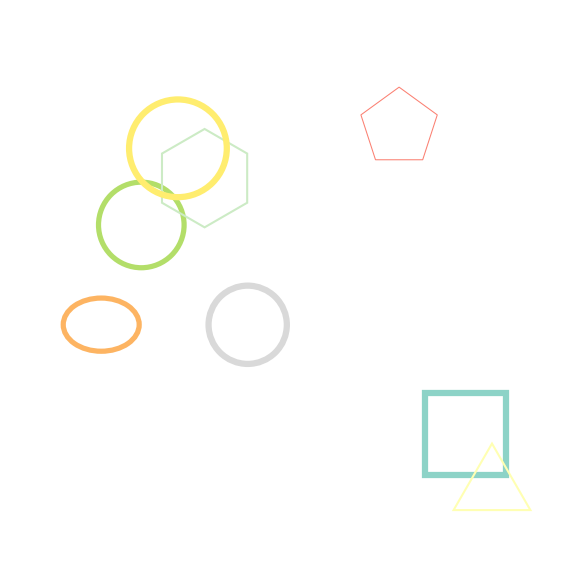[{"shape": "square", "thickness": 3, "radius": 0.35, "center": [0.806, 0.248]}, {"shape": "triangle", "thickness": 1, "radius": 0.38, "center": [0.852, 0.154]}, {"shape": "pentagon", "thickness": 0.5, "radius": 0.35, "center": [0.691, 0.779]}, {"shape": "oval", "thickness": 2.5, "radius": 0.33, "center": [0.175, 0.437]}, {"shape": "circle", "thickness": 2.5, "radius": 0.37, "center": [0.245, 0.61]}, {"shape": "circle", "thickness": 3, "radius": 0.34, "center": [0.429, 0.437]}, {"shape": "hexagon", "thickness": 1, "radius": 0.43, "center": [0.354, 0.691]}, {"shape": "circle", "thickness": 3, "radius": 0.42, "center": [0.308, 0.742]}]